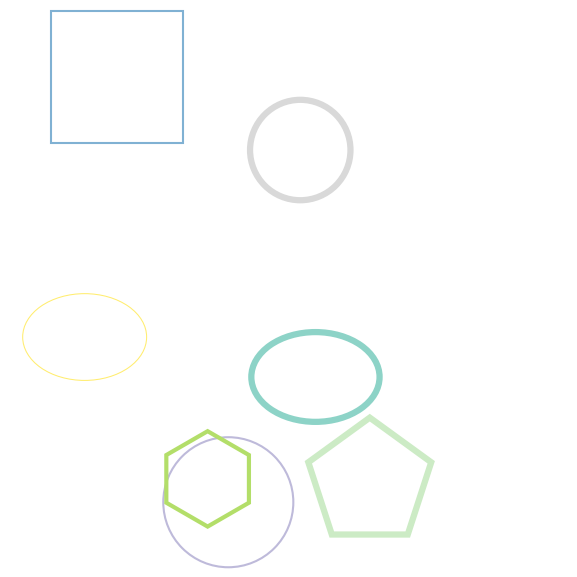[{"shape": "oval", "thickness": 3, "radius": 0.56, "center": [0.546, 0.346]}, {"shape": "circle", "thickness": 1, "radius": 0.56, "center": [0.395, 0.129]}, {"shape": "square", "thickness": 1, "radius": 0.57, "center": [0.203, 0.866]}, {"shape": "hexagon", "thickness": 2, "radius": 0.41, "center": [0.36, 0.17]}, {"shape": "circle", "thickness": 3, "radius": 0.43, "center": [0.52, 0.739]}, {"shape": "pentagon", "thickness": 3, "radius": 0.56, "center": [0.64, 0.164]}, {"shape": "oval", "thickness": 0.5, "radius": 0.54, "center": [0.147, 0.416]}]